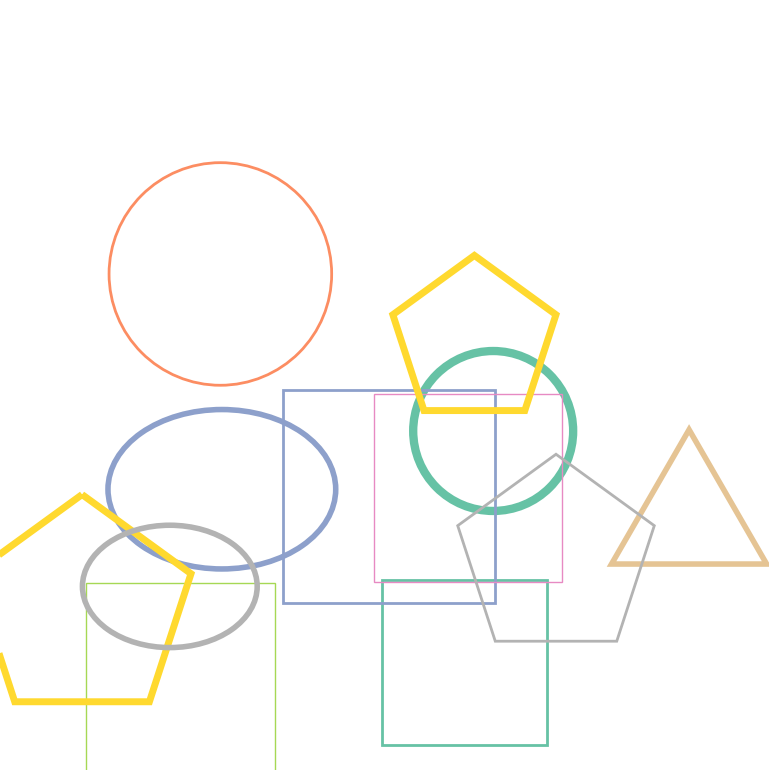[{"shape": "square", "thickness": 1, "radius": 0.54, "center": [0.603, 0.14]}, {"shape": "circle", "thickness": 3, "radius": 0.52, "center": [0.64, 0.44]}, {"shape": "circle", "thickness": 1, "radius": 0.72, "center": [0.286, 0.644]}, {"shape": "oval", "thickness": 2, "radius": 0.74, "center": [0.288, 0.365]}, {"shape": "square", "thickness": 1, "radius": 0.69, "center": [0.505, 0.355]}, {"shape": "square", "thickness": 0.5, "radius": 0.61, "center": [0.608, 0.366]}, {"shape": "square", "thickness": 0.5, "radius": 0.61, "center": [0.234, 0.12]}, {"shape": "pentagon", "thickness": 2.5, "radius": 0.56, "center": [0.616, 0.557]}, {"shape": "pentagon", "thickness": 2.5, "radius": 0.74, "center": [0.107, 0.209]}, {"shape": "triangle", "thickness": 2, "radius": 0.58, "center": [0.895, 0.326]}, {"shape": "pentagon", "thickness": 1, "radius": 0.67, "center": [0.722, 0.276]}, {"shape": "oval", "thickness": 2, "radius": 0.57, "center": [0.221, 0.238]}]